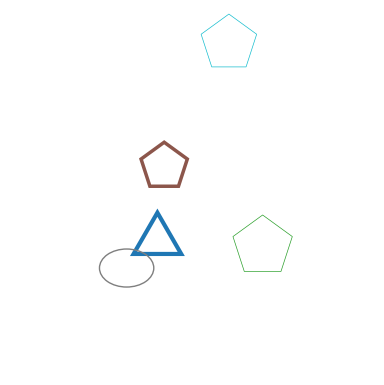[{"shape": "triangle", "thickness": 3, "radius": 0.36, "center": [0.409, 0.376]}, {"shape": "pentagon", "thickness": 0.5, "radius": 0.41, "center": [0.682, 0.361]}, {"shape": "pentagon", "thickness": 2.5, "radius": 0.32, "center": [0.426, 0.567]}, {"shape": "oval", "thickness": 1, "radius": 0.35, "center": [0.329, 0.304]}, {"shape": "pentagon", "thickness": 0.5, "radius": 0.38, "center": [0.595, 0.888]}]